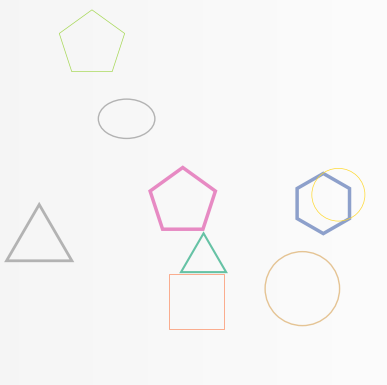[{"shape": "triangle", "thickness": 1.5, "radius": 0.34, "center": [0.525, 0.327]}, {"shape": "square", "thickness": 0.5, "radius": 0.36, "center": [0.507, 0.217]}, {"shape": "hexagon", "thickness": 2.5, "radius": 0.39, "center": [0.834, 0.471]}, {"shape": "pentagon", "thickness": 2.5, "radius": 0.44, "center": [0.472, 0.476]}, {"shape": "pentagon", "thickness": 0.5, "radius": 0.44, "center": [0.237, 0.886]}, {"shape": "circle", "thickness": 0.5, "radius": 0.34, "center": [0.873, 0.494]}, {"shape": "circle", "thickness": 1, "radius": 0.48, "center": [0.78, 0.25]}, {"shape": "oval", "thickness": 1, "radius": 0.36, "center": [0.327, 0.691]}, {"shape": "triangle", "thickness": 2, "radius": 0.49, "center": [0.101, 0.371]}]